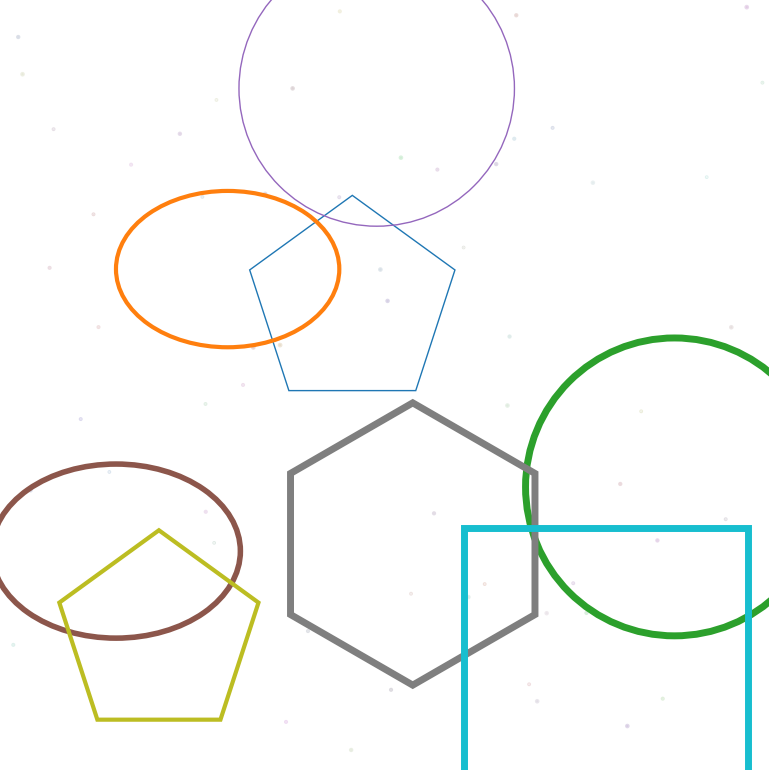[{"shape": "pentagon", "thickness": 0.5, "radius": 0.7, "center": [0.458, 0.606]}, {"shape": "oval", "thickness": 1.5, "radius": 0.73, "center": [0.296, 0.651]}, {"shape": "circle", "thickness": 2.5, "radius": 0.97, "center": [0.876, 0.368]}, {"shape": "circle", "thickness": 0.5, "radius": 0.89, "center": [0.489, 0.885]}, {"shape": "oval", "thickness": 2, "radius": 0.81, "center": [0.151, 0.284]}, {"shape": "hexagon", "thickness": 2.5, "radius": 0.92, "center": [0.536, 0.294]}, {"shape": "pentagon", "thickness": 1.5, "radius": 0.68, "center": [0.206, 0.175]}, {"shape": "square", "thickness": 2.5, "radius": 0.92, "center": [0.787, 0.129]}]